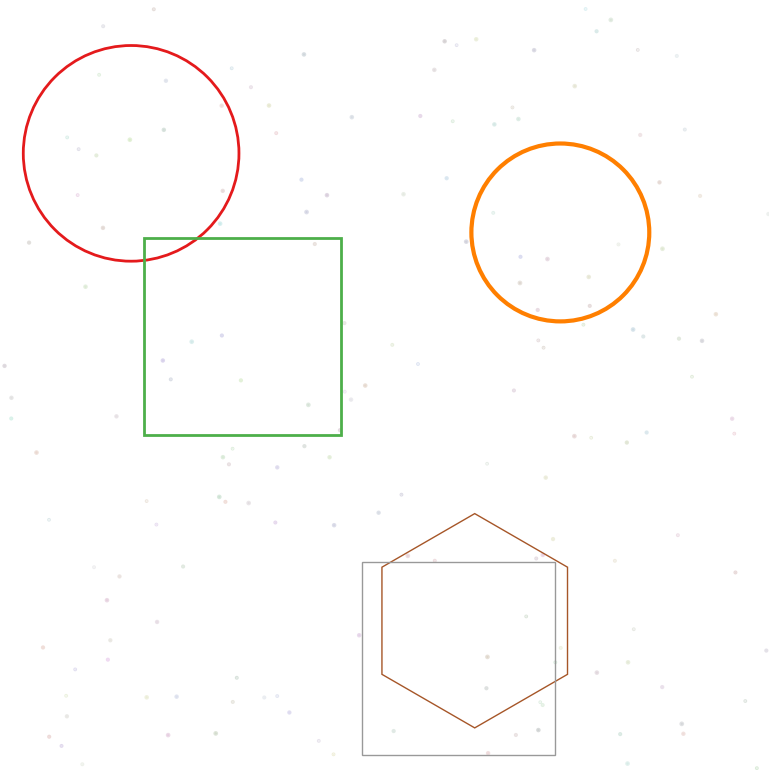[{"shape": "circle", "thickness": 1, "radius": 0.7, "center": [0.17, 0.801]}, {"shape": "square", "thickness": 1, "radius": 0.64, "center": [0.315, 0.563]}, {"shape": "circle", "thickness": 1.5, "radius": 0.58, "center": [0.728, 0.698]}, {"shape": "hexagon", "thickness": 0.5, "radius": 0.7, "center": [0.617, 0.194]}, {"shape": "square", "thickness": 0.5, "radius": 0.63, "center": [0.595, 0.145]}]